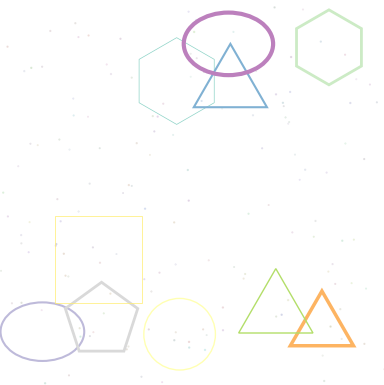[{"shape": "hexagon", "thickness": 0.5, "radius": 0.56, "center": [0.459, 0.789]}, {"shape": "circle", "thickness": 1, "radius": 0.46, "center": [0.467, 0.132]}, {"shape": "oval", "thickness": 1.5, "radius": 0.54, "center": [0.11, 0.139]}, {"shape": "triangle", "thickness": 1.5, "radius": 0.55, "center": [0.598, 0.776]}, {"shape": "triangle", "thickness": 2.5, "radius": 0.47, "center": [0.836, 0.149]}, {"shape": "triangle", "thickness": 1, "radius": 0.56, "center": [0.716, 0.191]}, {"shape": "pentagon", "thickness": 2, "radius": 0.49, "center": [0.264, 0.168]}, {"shape": "oval", "thickness": 3, "radius": 0.58, "center": [0.593, 0.886]}, {"shape": "hexagon", "thickness": 2, "radius": 0.49, "center": [0.854, 0.877]}, {"shape": "square", "thickness": 0.5, "radius": 0.57, "center": [0.255, 0.325]}]